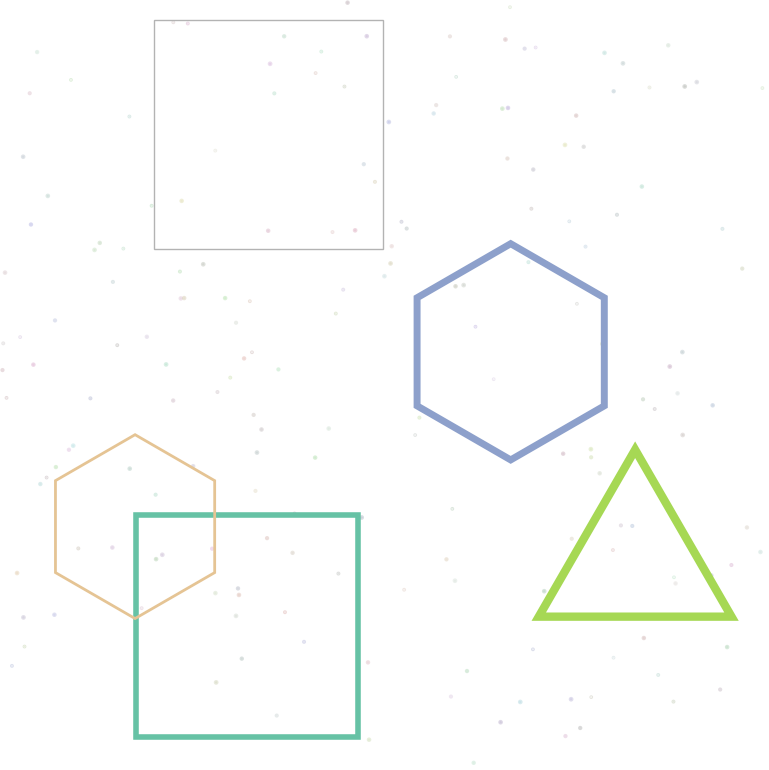[{"shape": "square", "thickness": 2, "radius": 0.72, "center": [0.321, 0.187]}, {"shape": "hexagon", "thickness": 2.5, "radius": 0.7, "center": [0.663, 0.543]}, {"shape": "triangle", "thickness": 3, "radius": 0.72, "center": [0.825, 0.271]}, {"shape": "hexagon", "thickness": 1, "radius": 0.6, "center": [0.175, 0.316]}, {"shape": "square", "thickness": 0.5, "radius": 0.74, "center": [0.349, 0.825]}]